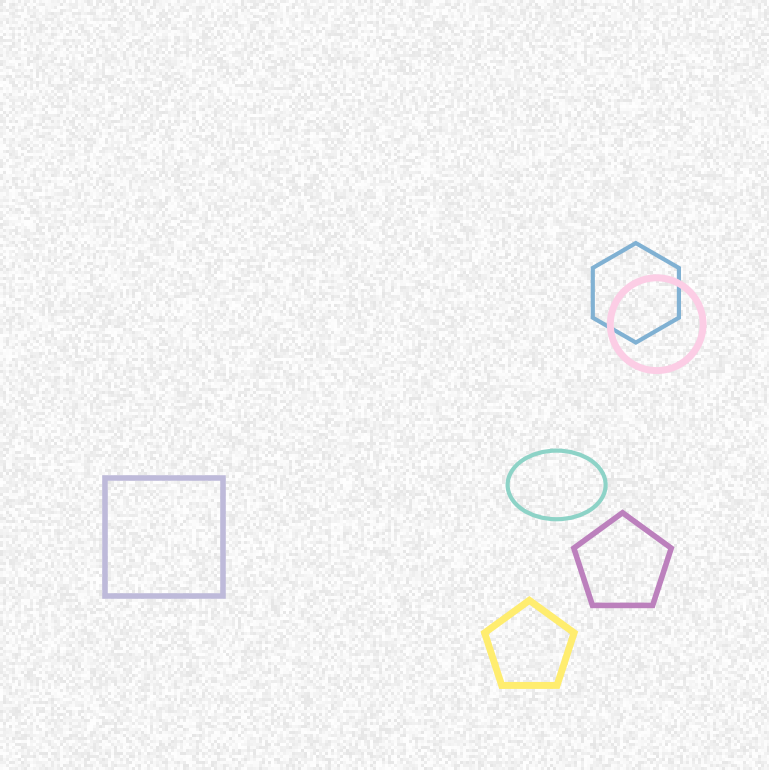[{"shape": "oval", "thickness": 1.5, "radius": 0.32, "center": [0.723, 0.37]}, {"shape": "square", "thickness": 2, "radius": 0.38, "center": [0.213, 0.302]}, {"shape": "hexagon", "thickness": 1.5, "radius": 0.32, "center": [0.826, 0.62]}, {"shape": "circle", "thickness": 2.5, "radius": 0.3, "center": [0.853, 0.579]}, {"shape": "pentagon", "thickness": 2, "radius": 0.33, "center": [0.809, 0.268]}, {"shape": "pentagon", "thickness": 2.5, "radius": 0.31, "center": [0.687, 0.159]}]